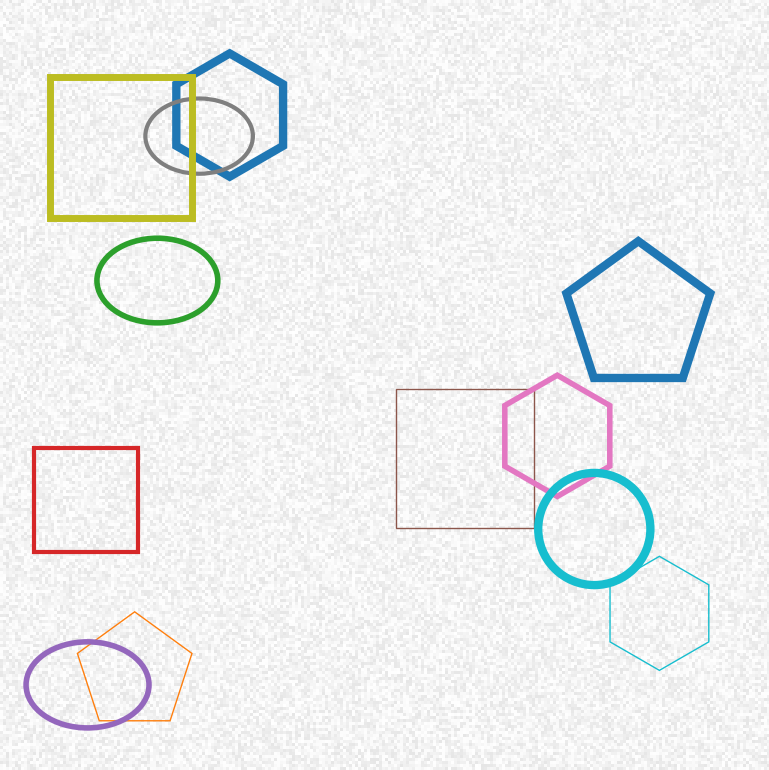[{"shape": "hexagon", "thickness": 3, "radius": 0.4, "center": [0.298, 0.851]}, {"shape": "pentagon", "thickness": 3, "radius": 0.49, "center": [0.829, 0.589]}, {"shape": "pentagon", "thickness": 0.5, "radius": 0.39, "center": [0.175, 0.127]}, {"shape": "oval", "thickness": 2, "radius": 0.39, "center": [0.204, 0.636]}, {"shape": "square", "thickness": 1.5, "radius": 0.34, "center": [0.112, 0.351]}, {"shape": "oval", "thickness": 2, "radius": 0.4, "center": [0.114, 0.111]}, {"shape": "square", "thickness": 0.5, "radius": 0.45, "center": [0.604, 0.405]}, {"shape": "hexagon", "thickness": 2, "radius": 0.39, "center": [0.724, 0.434]}, {"shape": "oval", "thickness": 1.5, "radius": 0.35, "center": [0.259, 0.823]}, {"shape": "square", "thickness": 2.5, "radius": 0.46, "center": [0.157, 0.808]}, {"shape": "hexagon", "thickness": 0.5, "radius": 0.37, "center": [0.856, 0.203]}, {"shape": "circle", "thickness": 3, "radius": 0.36, "center": [0.772, 0.313]}]